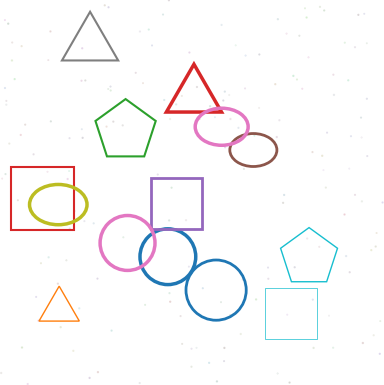[{"shape": "circle", "thickness": 2.5, "radius": 0.36, "center": [0.436, 0.333]}, {"shape": "circle", "thickness": 2, "radius": 0.39, "center": [0.561, 0.246]}, {"shape": "triangle", "thickness": 1, "radius": 0.3, "center": [0.154, 0.196]}, {"shape": "pentagon", "thickness": 1.5, "radius": 0.41, "center": [0.326, 0.66]}, {"shape": "triangle", "thickness": 2.5, "radius": 0.41, "center": [0.504, 0.75]}, {"shape": "square", "thickness": 1.5, "radius": 0.41, "center": [0.11, 0.485]}, {"shape": "square", "thickness": 2, "radius": 0.33, "center": [0.459, 0.472]}, {"shape": "oval", "thickness": 2, "radius": 0.31, "center": [0.658, 0.61]}, {"shape": "circle", "thickness": 2.5, "radius": 0.36, "center": [0.331, 0.369]}, {"shape": "oval", "thickness": 2.5, "radius": 0.34, "center": [0.576, 0.671]}, {"shape": "triangle", "thickness": 1.5, "radius": 0.42, "center": [0.234, 0.885]}, {"shape": "oval", "thickness": 2.5, "radius": 0.37, "center": [0.151, 0.469]}, {"shape": "square", "thickness": 0.5, "radius": 0.34, "center": [0.757, 0.185]}, {"shape": "pentagon", "thickness": 1, "radius": 0.39, "center": [0.803, 0.331]}]